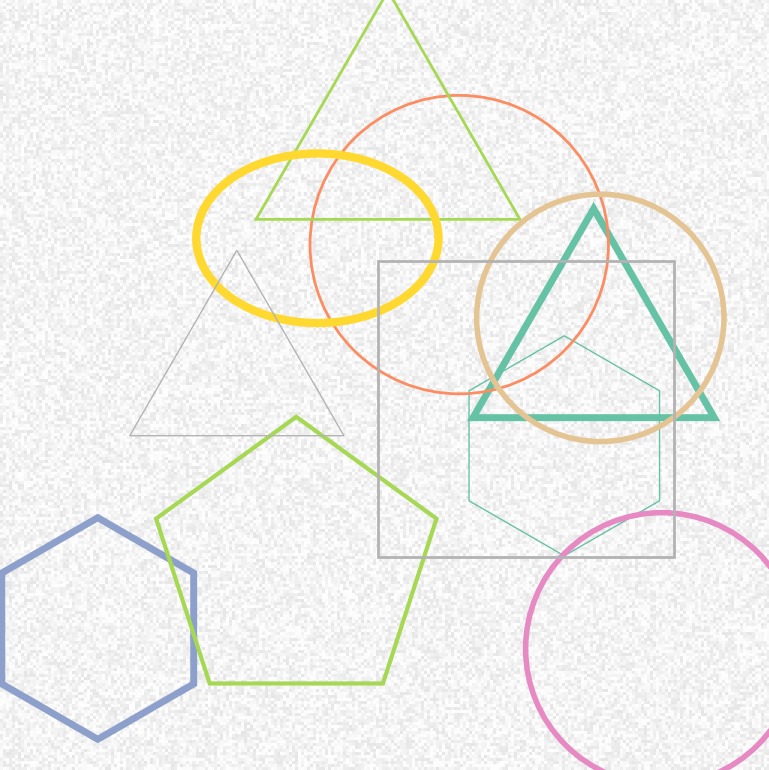[{"shape": "hexagon", "thickness": 0.5, "radius": 0.71, "center": [0.733, 0.421]}, {"shape": "triangle", "thickness": 2.5, "radius": 0.9, "center": [0.771, 0.548]}, {"shape": "circle", "thickness": 1, "radius": 0.97, "center": [0.596, 0.682]}, {"shape": "hexagon", "thickness": 2.5, "radius": 0.72, "center": [0.127, 0.184]}, {"shape": "circle", "thickness": 2, "radius": 0.88, "center": [0.859, 0.157]}, {"shape": "pentagon", "thickness": 1.5, "radius": 0.96, "center": [0.385, 0.267]}, {"shape": "triangle", "thickness": 1, "radius": 0.99, "center": [0.504, 0.814]}, {"shape": "oval", "thickness": 3, "radius": 0.79, "center": [0.412, 0.691]}, {"shape": "circle", "thickness": 2, "radius": 0.8, "center": [0.78, 0.587]}, {"shape": "square", "thickness": 1, "radius": 0.96, "center": [0.683, 0.469]}, {"shape": "triangle", "thickness": 0.5, "radius": 0.8, "center": [0.308, 0.514]}]